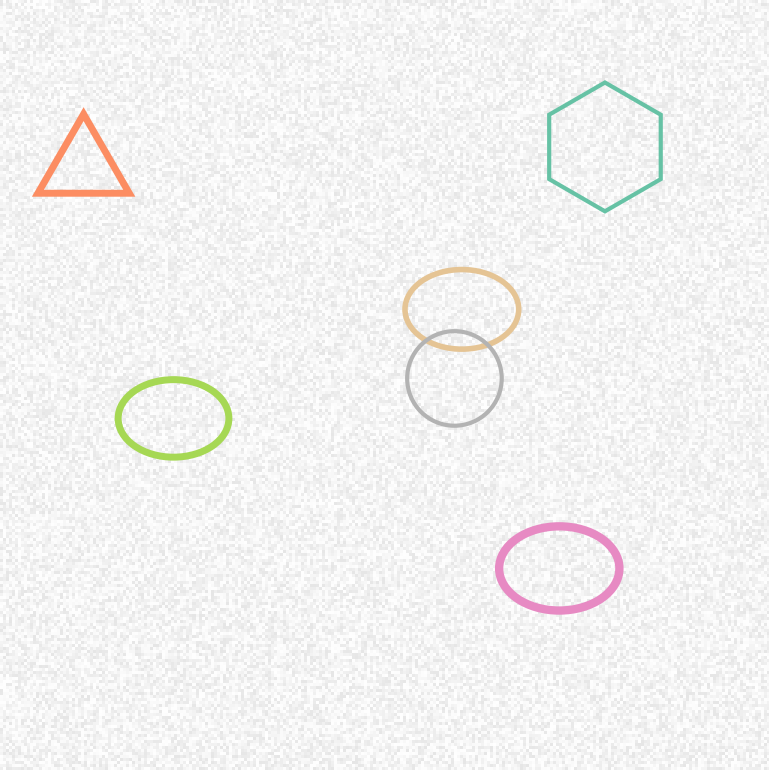[{"shape": "hexagon", "thickness": 1.5, "radius": 0.42, "center": [0.786, 0.809]}, {"shape": "triangle", "thickness": 2.5, "radius": 0.34, "center": [0.109, 0.783]}, {"shape": "oval", "thickness": 3, "radius": 0.39, "center": [0.726, 0.262]}, {"shape": "oval", "thickness": 2.5, "radius": 0.36, "center": [0.225, 0.457]}, {"shape": "oval", "thickness": 2, "radius": 0.37, "center": [0.6, 0.598]}, {"shape": "circle", "thickness": 1.5, "radius": 0.31, "center": [0.59, 0.509]}]